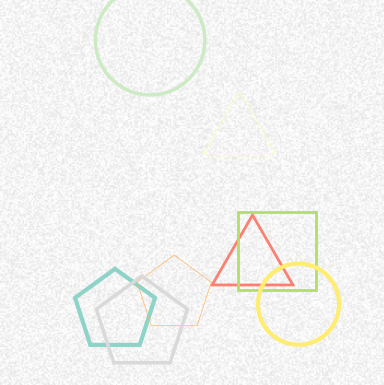[{"shape": "pentagon", "thickness": 3, "radius": 0.55, "center": [0.299, 0.193]}, {"shape": "triangle", "thickness": 0.5, "radius": 0.54, "center": [0.623, 0.655]}, {"shape": "triangle", "thickness": 2, "radius": 0.61, "center": [0.656, 0.32]}, {"shape": "pentagon", "thickness": 0.5, "radius": 0.51, "center": [0.452, 0.236]}, {"shape": "square", "thickness": 2, "radius": 0.51, "center": [0.72, 0.349]}, {"shape": "pentagon", "thickness": 2.5, "radius": 0.62, "center": [0.369, 0.159]}, {"shape": "circle", "thickness": 2.5, "radius": 0.71, "center": [0.39, 0.895]}, {"shape": "circle", "thickness": 3, "radius": 0.53, "center": [0.775, 0.21]}]